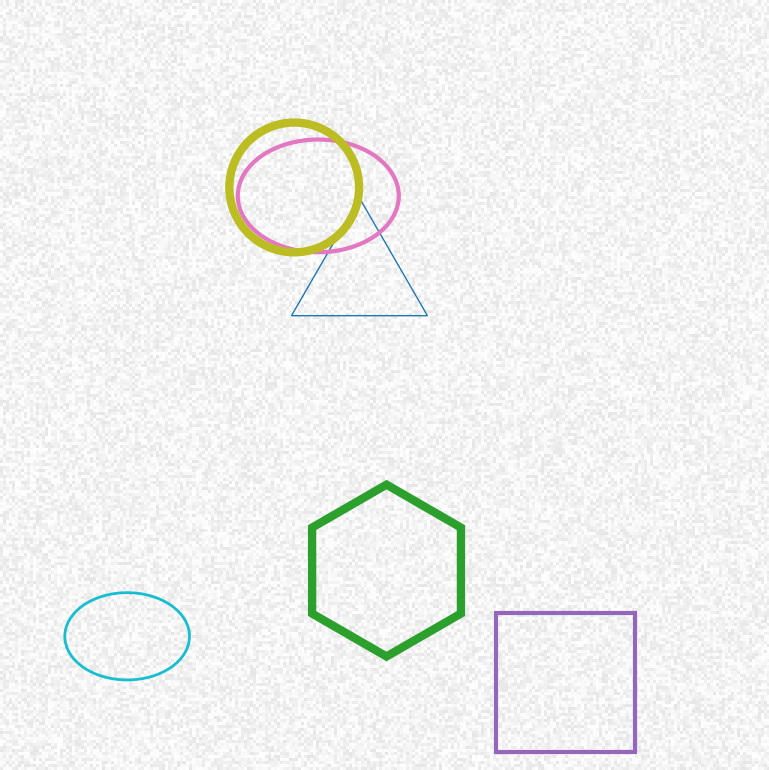[{"shape": "triangle", "thickness": 0.5, "radius": 0.51, "center": [0.467, 0.641]}, {"shape": "hexagon", "thickness": 3, "radius": 0.56, "center": [0.502, 0.259]}, {"shape": "square", "thickness": 1.5, "radius": 0.45, "center": [0.734, 0.113]}, {"shape": "oval", "thickness": 1.5, "radius": 0.52, "center": [0.413, 0.746]}, {"shape": "circle", "thickness": 3, "radius": 0.42, "center": [0.382, 0.757]}, {"shape": "oval", "thickness": 1, "radius": 0.4, "center": [0.165, 0.174]}]